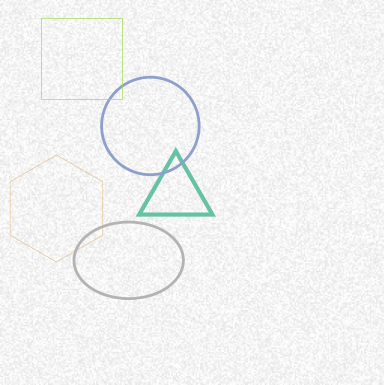[{"shape": "triangle", "thickness": 3, "radius": 0.55, "center": [0.457, 0.498]}, {"shape": "circle", "thickness": 2, "radius": 0.63, "center": [0.391, 0.673]}, {"shape": "square", "thickness": 0.5, "radius": 0.52, "center": [0.212, 0.848]}, {"shape": "hexagon", "thickness": 0.5, "radius": 0.69, "center": [0.147, 0.459]}, {"shape": "oval", "thickness": 2, "radius": 0.71, "center": [0.334, 0.324]}]